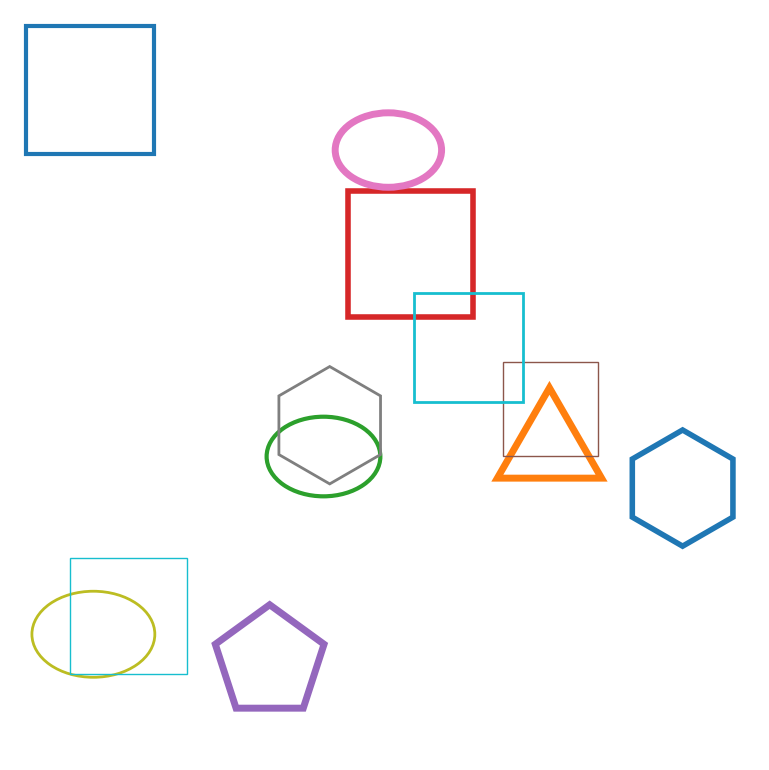[{"shape": "hexagon", "thickness": 2, "radius": 0.38, "center": [0.887, 0.366]}, {"shape": "square", "thickness": 1.5, "radius": 0.41, "center": [0.117, 0.883]}, {"shape": "triangle", "thickness": 2.5, "radius": 0.39, "center": [0.714, 0.418]}, {"shape": "oval", "thickness": 1.5, "radius": 0.37, "center": [0.42, 0.407]}, {"shape": "square", "thickness": 2, "radius": 0.41, "center": [0.533, 0.67]}, {"shape": "pentagon", "thickness": 2.5, "radius": 0.37, "center": [0.35, 0.14]}, {"shape": "square", "thickness": 0.5, "radius": 0.31, "center": [0.715, 0.469]}, {"shape": "oval", "thickness": 2.5, "radius": 0.35, "center": [0.504, 0.805]}, {"shape": "hexagon", "thickness": 1, "radius": 0.38, "center": [0.428, 0.448]}, {"shape": "oval", "thickness": 1, "radius": 0.4, "center": [0.121, 0.176]}, {"shape": "square", "thickness": 1, "radius": 0.35, "center": [0.608, 0.548]}, {"shape": "square", "thickness": 0.5, "radius": 0.38, "center": [0.167, 0.2]}]